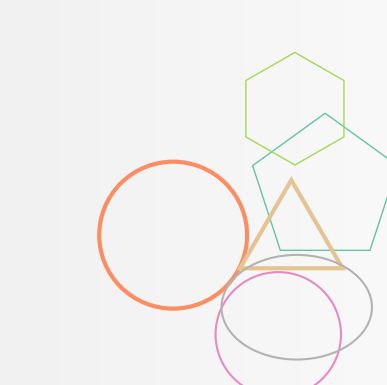[{"shape": "pentagon", "thickness": 1, "radius": 0.98, "center": [0.839, 0.509]}, {"shape": "circle", "thickness": 3, "radius": 0.95, "center": [0.447, 0.389]}, {"shape": "circle", "thickness": 1.5, "radius": 0.81, "center": [0.718, 0.131]}, {"shape": "hexagon", "thickness": 1, "radius": 0.73, "center": [0.761, 0.718]}, {"shape": "triangle", "thickness": 3, "radius": 0.76, "center": [0.752, 0.38]}, {"shape": "oval", "thickness": 1.5, "radius": 0.97, "center": [0.766, 0.202]}]